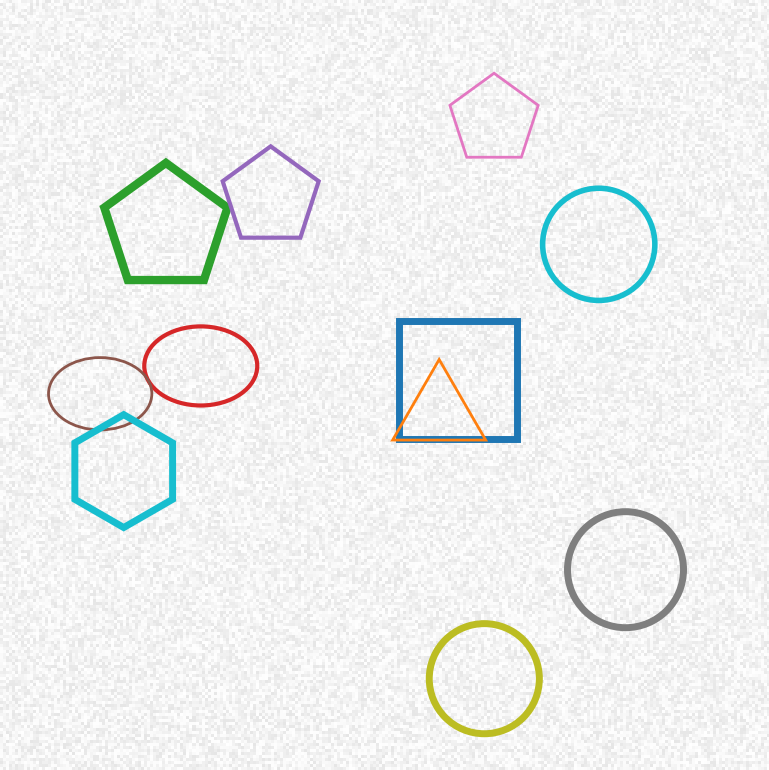[{"shape": "square", "thickness": 2.5, "radius": 0.39, "center": [0.595, 0.506]}, {"shape": "triangle", "thickness": 1, "radius": 0.35, "center": [0.57, 0.463]}, {"shape": "pentagon", "thickness": 3, "radius": 0.42, "center": [0.215, 0.704]}, {"shape": "oval", "thickness": 1.5, "radius": 0.37, "center": [0.261, 0.525]}, {"shape": "pentagon", "thickness": 1.5, "radius": 0.33, "center": [0.352, 0.744]}, {"shape": "oval", "thickness": 1, "radius": 0.34, "center": [0.13, 0.489]}, {"shape": "pentagon", "thickness": 1, "radius": 0.3, "center": [0.642, 0.845]}, {"shape": "circle", "thickness": 2.5, "radius": 0.38, "center": [0.812, 0.26]}, {"shape": "circle", "thickness": 2.5, "radius": 0.36, "center": [0.629, 0.119]}, {"shape": "hexagon", "thickness": 2.5, "radius": 0.37, "center": [0.161, 0.388]}, {"shape": "circle", "thickness": 2, "radius": 0.36, "center": [0.778, 0.683]}]